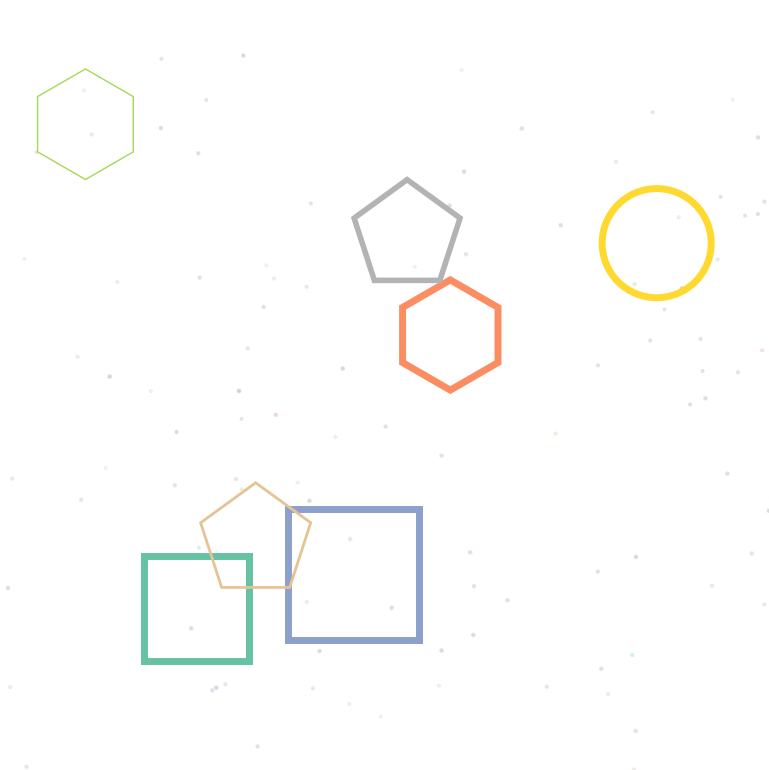[{"shape": "square", "thickness": 2.5, "radius": 0.34, "center": [0.255, 0.21]}, {"shape": "hexagon", "thickness": 2.5, "radius": 0.36, "center": [0.585, 0.565]}, {"shape": "square", "thickness": 2.5, "radius": 0.42, "center": [0.459, 0.254]}, {"shape": "hexagon", "thickness": 0.5, "radius": 0.36, "center": [0.111, 0.839]}, {"shape": "circle", "thickness": 2.5, "radius": 0.35, "center": [0.853, 0.684]}, {"shape": "pentagon", "thickness": 1, "radius": 0.38, "center": [0.332, 0.298]}, {"shape": "pentagon", "thickness": 2, "radius": 0.36, "center": [0.529, 0.694]}]